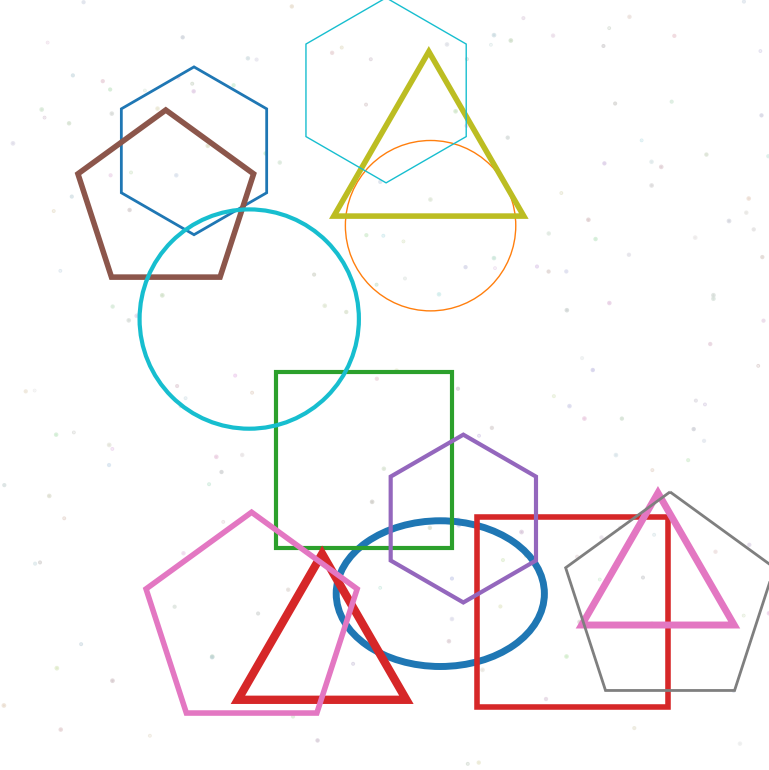[{"shape": "hexagon", "thickness": 1, "radius": 0.54, "center": [0.252, 0.804]}, {"shape": "oval", "thickness": 2.5, "radius": 0.68, "center": [0.572, 0.229]}, {"shape": "circle", "thickness": 0.5, "radius": 0.55, "center": [0.559, 0.707]}, {"shape": "square", "thickness": 1.5, "radius": 0.57, "center": [0.473, 0.402]}, {"shape": "triangle", "thickness": 3, "radius": 0.63, "center": [0.418, 0.154]}, {"shape": "square", "thickness": 2, "radius": 0.62, "center": [0.744, 0.205]}, {"shape": "hexagon", "thickness": 1.5, "radius": 0.54, "center": [0.602, 0.327]}, {"shape": "pentagon", "thickness": 2, "radius": 0.6, "center": [0.215, 0.737]}, {"shape": "triangle", "thickness": 2.5, "radius": 0.57, "center": [0.854, 0.245]}, {"shape": "pentagon", "thickness": 2, "radius": 0.72, "center": [0.327, 0.191]}, {"shape": "pentagon", "thickness": 1, "radius": 0.71, "center": [0.87, 0.219]}, {"shape": "triangle", "thickness": 2, "radius": 0.71, "center": [0.557, 0.791]}, {"shape": "circle", "thickness": 1.5, "radius": 0.71, "center": [0.324, 0.586]}, {"shape": "hexagon", "thickness": 0.5, "radius": 0.6, "center": [0.501, 0.883]}]